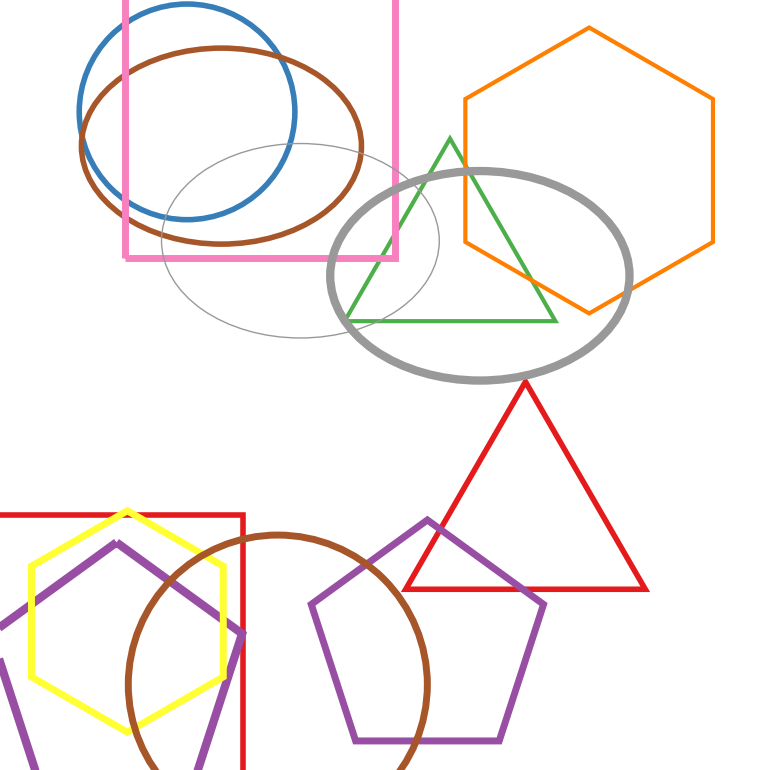[{"shape": "triangle", "thickness": 2, "radius": 0.9, "center": [0.682, 0.325]}, {"shape": "square", "thickness": 2, "radius": 0.9, "center": [0.135, 0.152]}, {"shape": "circle", "thickness": 2, "radius": 0.7, "center": [0.243, 0.855]}, {"shape": "triangle", "thickness": 1.5, "radius": 0.79, "center": [0.584, 0.662]}, {"shape": "pentagon", "thickness": 2.5, "radius": 0.79, "center": [0.555, 0.166]}, {"shape": "pentagon", "thickness": 3, "radius": 0.86, "center": [0.151, 0.124]}, {"shape": "hexagon", "thickness": 1.5, "radius": 0.93, "center": [0.765, 0.779]}, {"shape": "hexagon", "thickness": 2.5, "radius": 0.72, "center": [0.165, 0.193]}, {"shape": "oval", "thickness": 2, "radius": 0.91, "center": [0.288, 0.81]}, {"shape": "circle", "thickness": 2.5, "radius": 0.97, "center": [0.361, 0.111]}, {"shape": "square", "thickness": 2.5, "radius": 0.88, "center": [0.338, 0.84]}, {"shape": "oval", "thickness": 0.5, "radius": 0.9, "center": [0.39, 0.687]}, {"shape": "oval", "thickness": 3, "radius": 0.97, "center": [0.623, 0.642]}]